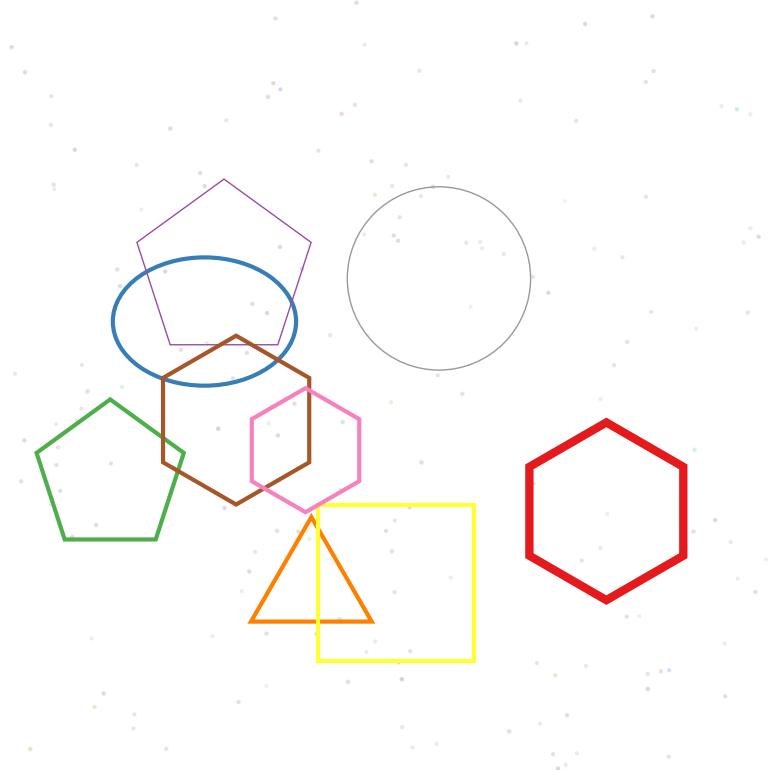[{"shape": "hexagon", "thickness": 3, "radius": 0.58, "center": [0.787, 0.336]}, {"shape": "oval", "thickness": 1.5, "radius": 0.6, "center": [0.266, 0.582]}, {"shape": "pentagon", "thickness": 1.5, "radius": 0.5, "center": [0.143, 0.381]}, {"shape": "pentagon", "thickness": 0.5, "radius": 0.59, "center": [0.291, 0.648]}, {"shape": "triangle", "thickness": 1.5, "radius": 0.45, "center": [0.404, 0.238]}, {"shape": "square", "thickness": 1.5, "radius": 0.51, "center": [0.515, 0.243]}, {"shape": "hexagon", "thickness": 1.5, "radius": 0.55, "center": [0.307, 0.454]}, {"shape": "hexagon", "thickness": 1.5, "radius": 0.4, "center": [0.397, 0.415]}, {"shape": "circle", "thickness": 0.5, "radius": 0.6, "center": [0.57, 0.638]}]